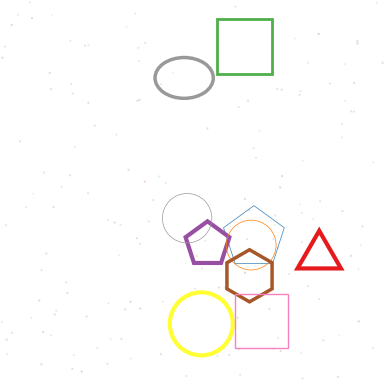[{"shape": "triangle", "thickness": 3, "radius": 0.33, "center": [0.829, 0.335]}, {"shape": "pentagon", "thickness": 0.5, "radius": 0.41, "center": [0.66, 0.383]}, {"shape": "square", "thickness": 2, "radius": 0.36, "center": [0.636, 0.88]}, {"shape": "pentagon", "thickness": 3, "radius": 0.3, "center": [0.539, 0.365]}, {"shape": "circle", "thickness": 0.5, "radius": 0.32, "center": [0.652, 0.363]}, {"shape": "circle", "thickness": 3, "radius": 0.41, "center": [0.523, 0.159]}, {"shape": "hexagon", "thickness": 2.5, "radius": 0.34, "center": [0.648, 0.284]}, {"shape": "square", "thickness": 1, "radius": 0.35, "center": [0.679, 0.166]}, {"shape": "circle", "thickness": 0.5, "radius": 0.32, "center": [0.486, 0.433]}, {"shape": "oval", "thickness": 2.5, "radius": 0.38, "center": [0.478, 0.798]}]